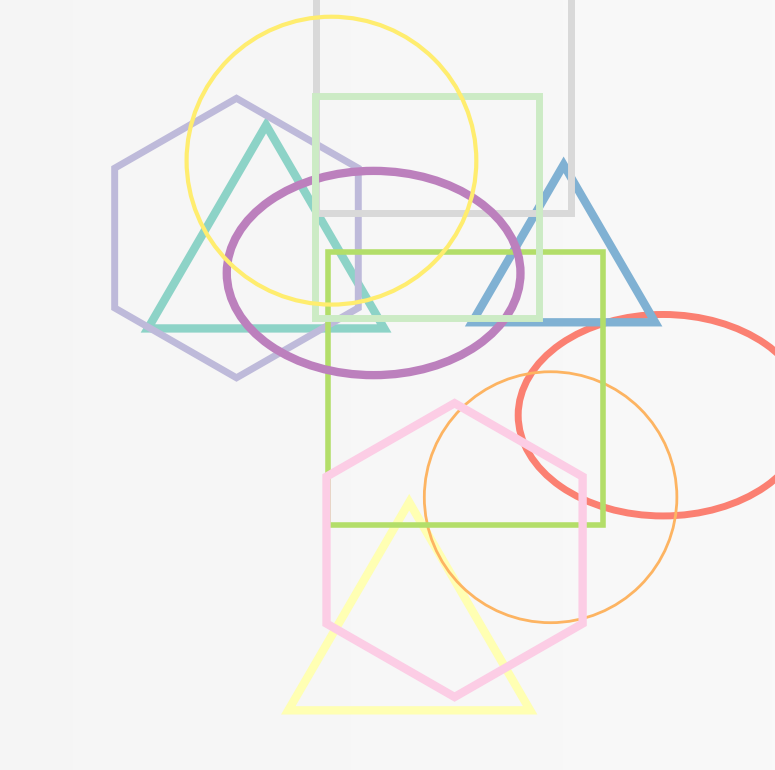[{"shape": "triangle", "thickness": 3, "radius": 0.88, "center": [0.343, 0.661]}, {"shape": "triangle", "thickness": 3, "radius": 0.9, "center": [0.528, 0.168]}, {"shape": "hexagon", "thickness": 2.5, "radius": 0.91, "center": [0.305, 0.691]}, {"shape": "oval", "thickness": 2.5, "radius": 0.93, "center": [0.856, 0.461]}, {"shape": "triangle", "thickness": 3, "radius": 0.68, "center": [0.727, 0.65]}, {"shape": "circle", "thickness": 1, "radius": 0.81, "center": [0.71, 0.354]}, {"shape": "square", "thickness": 2, "radius": 0.89, "center": [0.601, 0.495]}, {"shape": "hexagon", "thickness": 3, "radius": 0.95, "center": [0.587, 0.286]}, {"shape": "square", "thickness": 2.5, "radius": 0.83, "center": [0.572, 0.888]}, {"shape": "oval", "thickness": 3, "radius": 0.95, "center": [0.482, 0.645]}, {"shape": "square", "thickness": 2.5, "radius": 0.72, "center": [0.551, 0.731]}, {"shape": "circle", "thickness": 1.5, "radius": 0.93, "center": [0.428, 0.791]}]